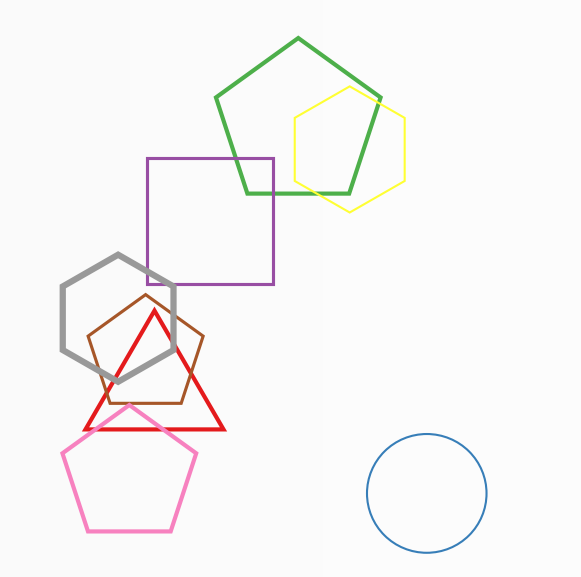[{"shape": "triangle", "thickness": 2, "radius": 0.69, "center": [0.266, 0.324]}, {"shape": "circle", "thickness": 1, "radius": 0.51, "center": [0.734, 0.145]}, {"shape": "pentagon", "thickness": 2, "radius": 0.74, "center": [0.513, 0.784]}, {"shape": "square", "thickness": 1.5, "radius": 0.54, "center": [0.362, 0.616]}, {"shape": "hexagon", "thickness": 1, "radius": 0.55, "center": [0.602, 0.74]}, {"shape": "pentagon", "thickness": 1.5, "radius": 0.52, "center": [0.251, 0.385]}, {"shape": "pentagon", "thickness": 2, "radius": 0.6, "center": [0.223, 0.177]}, {"shape": "hexagon", "thickness": 3, "radius": 0.55, "center": [0.203, 0.448]}]